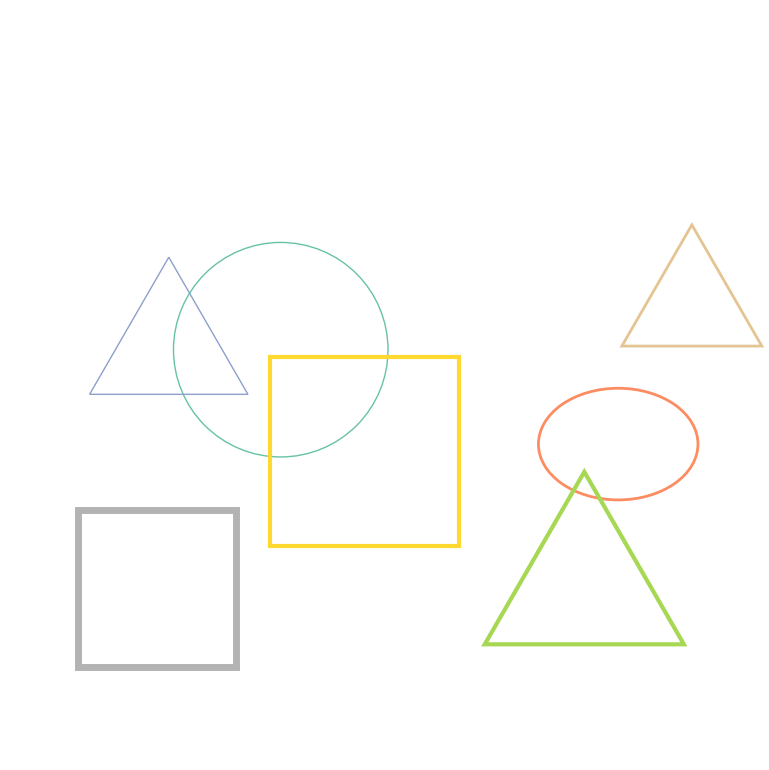[{"shape": "circle", "thickness": 0.5, "radius": 0.7, "center": [0.365, 0.546]}, {"shape": "oval", "thickness": 1, "radius": 0.52, "center": [0.803, 0.423]}, {"shape": "triangle", "thickness": 0.5, "radius": 0.59, "center": [0.219, 0.547]}, {"shape": "triangle", "thickness": 1.5, "radius": 0.75, "center": [0.759, 0.238]}, {"shape": "square", "thickness": 1.5, "radius": 0.62, "center": [0.473, 0.414]}, {"shape": "triangle", "thickness": 1, "radius": 0.52, "center": [0.899, 0.603]}, {"shape": "square", "thickness": 2.5, "radius": 0.51, "center": [0.204, 0.235]}]